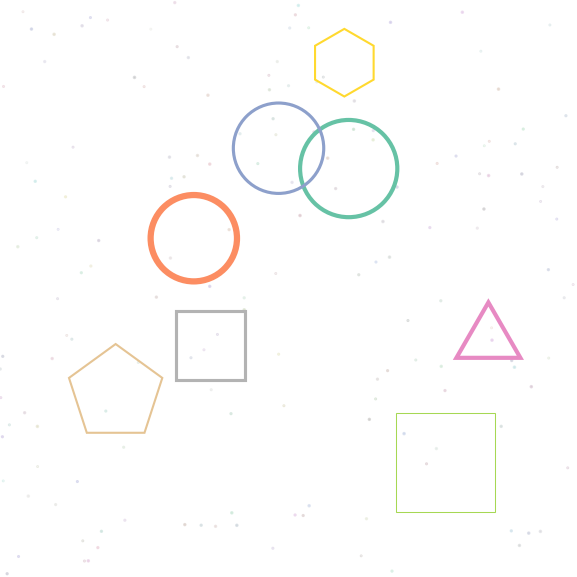[{"shape": "circle", "thickness": 2, "radius": 0.42, "center": [0.604, 0.707]}, {"shape": "circle", "thickness": 3, "radius": 0.37, "center": [0.336, 0.587]}, {"shape": "circle", "thickness": 1.5, "radius": 0.39, "center": [0.482, 0.742]}, {"shape": "triangle", "thickness": 2, "radius": 0.32, "center": [0.846, 0.412]}, {"shape": "square", "thickness": 0.5, "radius": 0.43, "center": [0.772, 0.198]}, {"shape": "hexagon", "thickness": 1, "radius": 0.29, "center": [0.596, 0.891]}, {"shape": "pentagon", "thickness": 1, "radius": 0.42, "center": [0.2, 0.318]}, {"shape": "square", "thickness": 1.5, "radius": 0.3, "center": [0.364, 0.401]}]